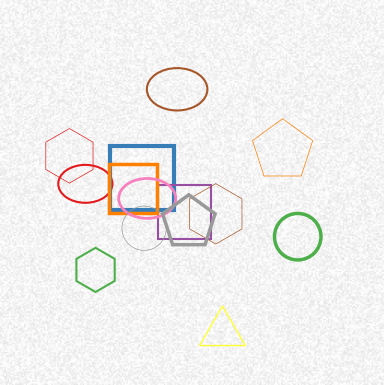[{"shape": "oval", "thickness": 1.5, "radius": 0.35, "center": [0.222, 0.523]}, {"shape": "hexagon", "thickness": 0.5, "radius": 0.35, "center": [0.18, 0.595]}, {"shape": "square", "thickness": 3, "radius": 0.42, "center": [0.368, 0.538]}, {"shape": "circle", "thickness": 2.5, "radius": 0.3, "center": [0.773, 0.385]}, {"shape": "hexagon", "thickness": 1.5, "radius": 0.29, "center": [0.248, 0.299]}, {"shape": "square", "thickness": 1.5, "radius": 0.35, "center": [0.48, 0.45]}, {"shape": "square", "thickness": 2.5, "radius": 0.32, "center": [0.345, 0.51]}, {"shape": "pentagon", "thickness": 0.5, "radius": 0.41, "center": [0.734, 0.609]}, {"shape": "triangle", "thickness": 1, "radius": 0.34, "center": [0.578, 0.137]}, {"shape": "hexagon", "thickness": 0.5, "radius": 0.39, "center": [0.561, 0.445]}, {"shape": "oval", "thickness": 1.5, "radius": 0.39, "center": [0.46, 0.768]}, {"shape": "oval", "thickness": 2, "radius": 0.37, "center": [0.382, 0.485]}, {"shape": "circle", "thickness": 0.5, "radius": 0.29, "center": [0.374, 0.407]}, {"shape": "pentagon", "thickness": 2.5, "radius": 0.36, "center": [0.49, 0.422]}]